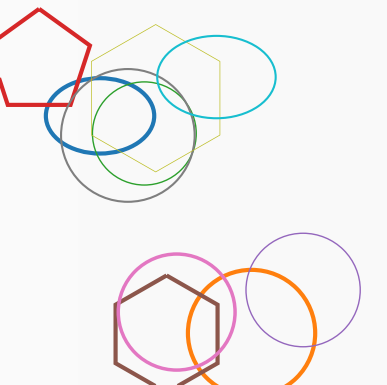[{"shape": "oval", "thickness": 3, "radius": 0.7, "center": [0.258, 0.699]}, {"shape": "circle", "thickness": 3, "radius": 0.82, "center": [0.649, 0.135]}, {"shape": "circle", "thickness": 1, "radius": 0.67, "center": [0.373, 0.653]}, {"shape": "pentagon", "thickness": 3, "radius": 0.69, "center": [0.101, 0.839]}, {"shape": "circle", "thickness": 1, "radius": 0.74, "center": [0.782, 0.247]}, {"shape": "hexagon", "thickness": 3, "radius": 0.76, "center": [0.43, 0.133]}, {"shape": "circle", "thickness": 2.5, "radius": 0.75, "center": [0.456, 0.189]}, {"shape": "circle", "thickness": 1.5, "radius": 0.86, "center": [0.33, 0.648]}, {"shape": "hexagon", "thickness": 0.5, "radius": 0.96, "center": [0.402, 0.745]}, {"shape": "oval", "thickness": 1.5, "radius": 0.76, "center": [0.559, 0.8]}]